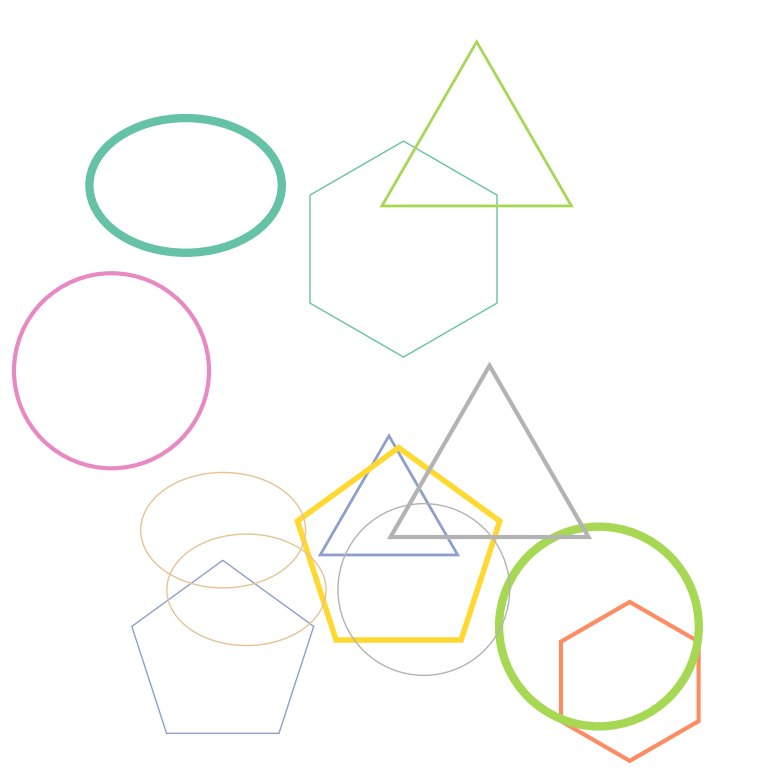[{"shape": "hexagon", "thickness": 0.5, "radius": 0.7, "center": [0.524, 0.677]}, {"shape": "oval", "thickness": 3, "radius": 0.62, "center": [0.241, 0.759]}, {"shape": "hexagon", "thickness": 1.5, "radius": 0.52, "center": [0.818, 0.115]}, {"shape": "triangle", "thickness": 1, "radius": 0.52, "center": [0.505, 0.331]}, {"shape": "pentagon", "thickness": 0.5, "radius": 0.62, "center": [0.289, 0.148]}, {"shape": "circle", "thickness": 1.5, "radius": 0.63, "center": [0.145, 0.518]}, {"shape": "circle", "thickness": 3, "radius": 0.65, "center": [0.778, 0.186]}, {"shape": "triangle", "thickness": 1, "radius": 0.71, "center": [0.619, 0.804]}, {"shape": "pentagon", "thickness": 2, "radius": 0.69, "center": [0.518, 0.281]}, {"shape": "oval", "thickness": 0.5, "radius": 0.54, "center": [0.29, 0.311]}, {"shape": "oval", "thickness": 0.5, "radius": 0.52, "center": [0.32, 0.234]}, {"shape": "triangle", "thickness": 1.5, "radius": 0.74, "center": [0.636, 0.377]}, {"shape": "circle", "thickness": 0.5, "radius": 0.56, "center": [0.55, 0.234]}]